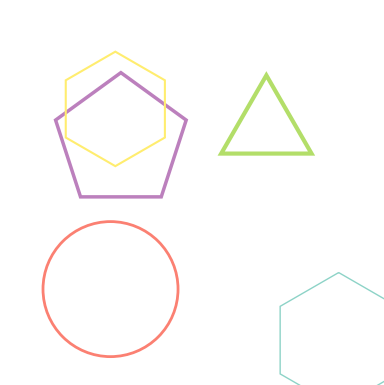[{"shape": "hexagon", "thickness": 1, "radius": 0.88, "center": [0.88, 0.117]}, {"shape": "circle", "thickness": 2, "radius": 0.88, "center": [0.287, 0.249]}, {"shape": "triangle", "thickness": 3, "radius": 0.68, "center": [0.692, 0.669]}, {"shape": "pentagon", "thickness": 2.5, "radius": 0.89, "center": [0.314, 0.633]}, {"shape": "hexagon", "thickness": 1.5, "radius": 0.74, "center": [0.3, 0.717]}]